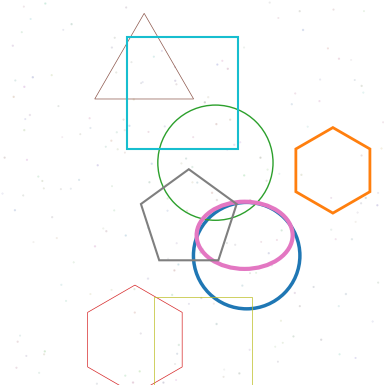[{"shape": "circle", "thickness": 2.5, "radius": 0.69, "center": [0.641, 0.336]}, {"shape": "hexagon", "thickness": 2, "radius": 0.56, "center": [0.865, 0.558]}, {"shape": "circle", "thickness": 1, "radius": 0.75, "center": [0.56, 0.577]}, {"shape": "hexagon", "thickness": 0.5, "radius": 0.71, "center": [0.35, 0.118]}, {"shape": "triangle", "thickness": 0.5, "radius": 0.74, "center": [0.374, 0.817]}, {"shape": "oval", "thickness": 3, "radius": 0.62, "center": [0.635, 0.389]}, {"shape": "pentagon", "thickness": 1.5, "radius": 0.65, "center": [0.49, 0.43]}, {"shape": "square", "thickness": 0.5, "radius": 0.64, "center": [0.528, 0.102]}, {"shape": "square", "thickness": 1.5, "radius": 0.72, "center": [0.474, 0.759]}]